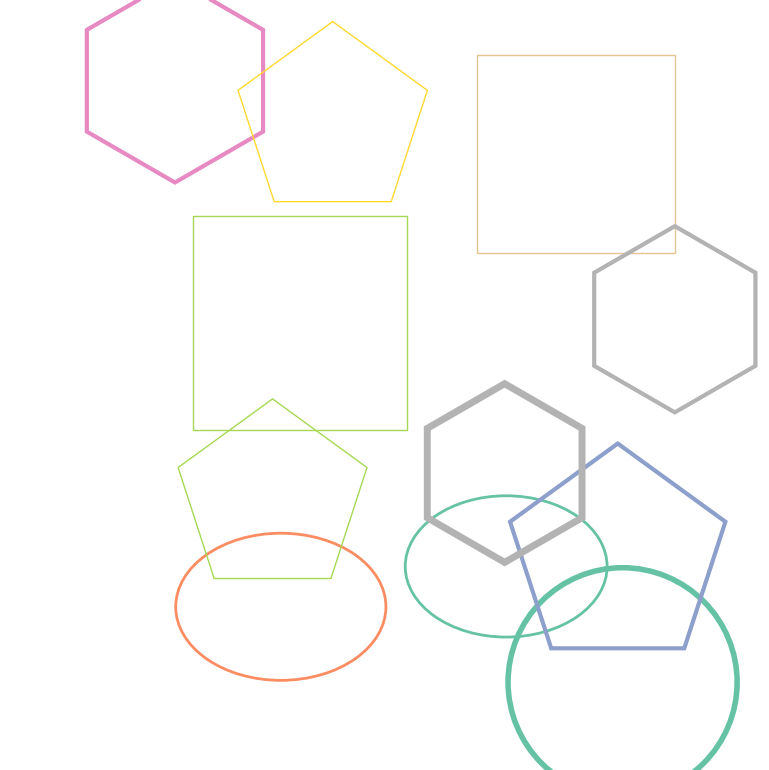[{"shape": "circle", "thickness": 2, "radius": 0.74, "center": [0.809, 0.114]}, {"shape": "oval", "thickness": 1, "radius": 0.66, "center": [0.657, 0.264]}, {"shape": "oval", "thickness": 1, "radius": 0.68, "center": [0.365, 0.212]}, {"shape": "pentagon", "thickness": 1.5, "radius": 0.74, "center": [0.802, 0.277]}, {"shape": "hexagon", "thickness": 1.5, "radius": 0.66, "center": [0.227, 0.895]}, {"shape": "pentagon", "thickness": 0.5, "radius": 0.64, "center": [0.354, 0.353]}, {"shape": "square", "thickness": 0.5, "radius": 0.7, "center": [0.39, 0.581]}, {"shape": "pentagon", "thickness": 0.5, "radius": 0.65, "center": [0.432, 0.843]}, {"shape": "square", "thickness": 0.5, "radius": 0.64, "center": [0.748, 0.8]}, {"shape": "hexagon", "thickness": 2.5, "radius": 0.58, "center": [0.655, 0.386]}, {"shape": "hexagon", "thickness": 1.5, "radius": 0.6, "center": [0.876, 0.585]}]